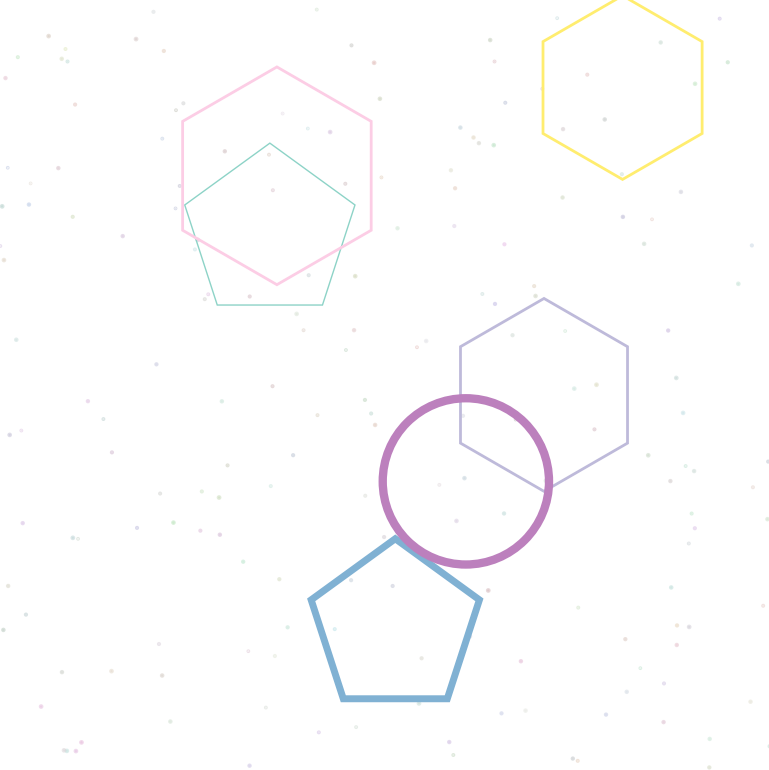[{"shape": "pentagon", "thickness": 0.5, "radius": 0.58, "center": [0.35, 0.698]}, {"shape": "hexagon", "thickness": 1, "radius": 0.63, "center": [0.706, 0.487]}, {"shape": "pentagon", "thickness": 2.5, "radius": 0.57, "center": [0.513, 0.185]}, {"shape": "hexagon", "thickness": 1, "radius": 0.71, "center": [0.36, 0.772]}, {"shape": "circle", "thickness": 3, "radius": 0.54, "center": [0.605, 0.375]}, {"shape": "hexagon", "thickness": 1, "radius": 0.6, "center": [0.809, 0.886]}]